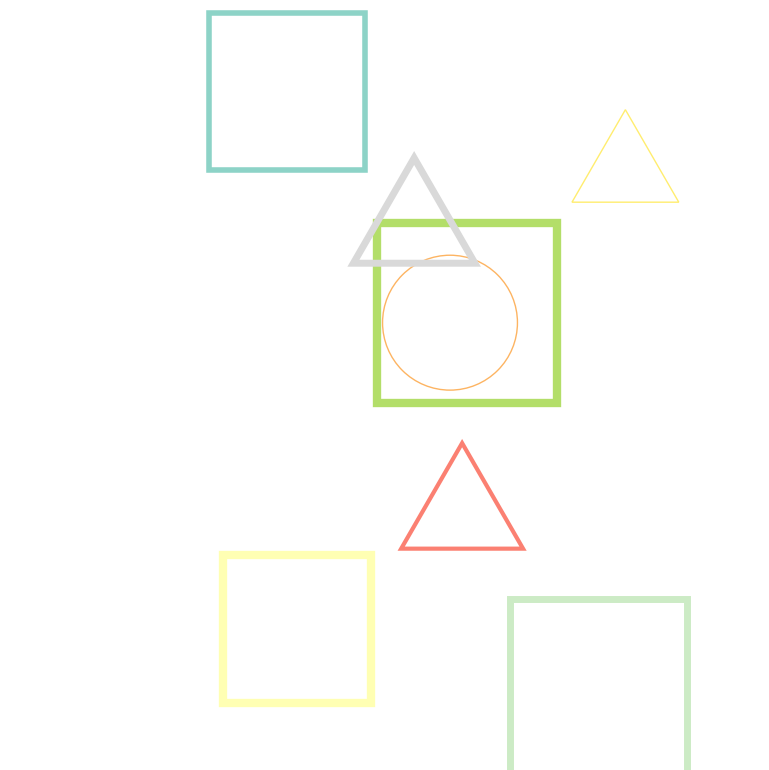[{"shape": "square", "thickness": 2, "radius": 0.51, "center": [0.373, 0.881]}, {"shape": "square", "thickness": 3, "radius": 0.48, "center": [0.386, 0.183]}, {"shape": "triangle", "thickness": 1.5, "radius": 0.46, "center": [0.6, 0.333]}, {"shape": "circle", "thickness": 0.5, "radius": 0.44, "center": [0.584, 0.581]}, {"shape": "square", "thickness": 3, "radius": 0.58, "center": [0.606, 0.593]}, {"shape": "triangle", "thickness": 2.5, "radius": 0.46, "center": [0.538, 0.704]}, {"shape": "square", "thickness": 2.5, "radius": 0.57, "center": [0.778, 0.107]}, {"shape": "triangle", "thickness": 0.5, "radius": 0.4, "center": [0.812, 0.777]}]